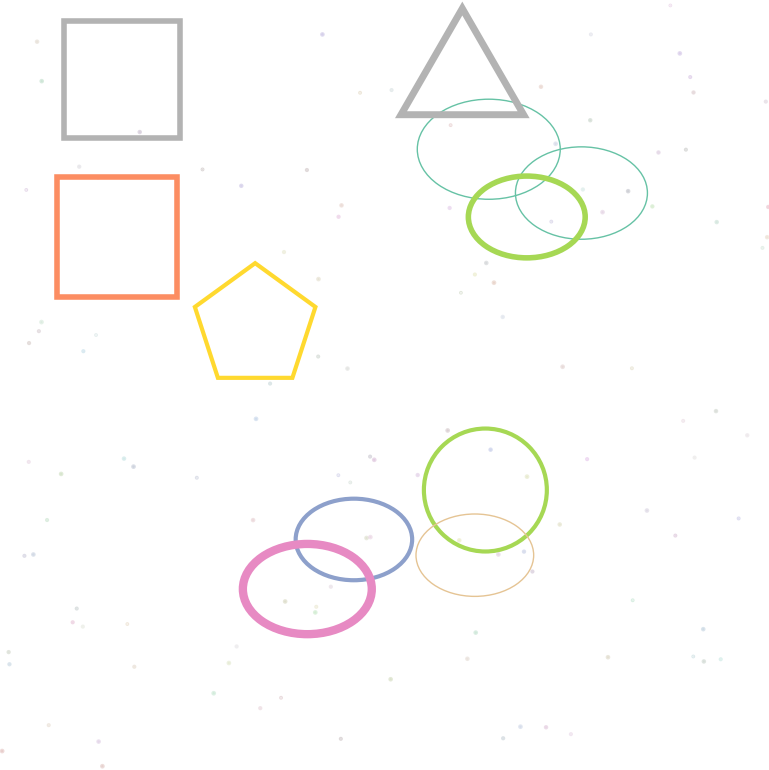[{"shape": "oval", "thickness": 0.5, "radius": 0.43, "center": [0.755, 0.749]}, {"shape": "oval", "thickness": 0.5, "radius": 0.46, "center": [0.635, 0.806]}, {"shape": "square", "thickness": 2, "radius": 0.39, "center": [0.152, 0.692]}, {"shape": "oval", "thickness": 1.5, "radius": 0.38, "center": [0.46, 0.299]}, {"shape": "oval", "thickness": 3, "radius": 0.42, "center": [0.399, 0.235]}, {"shape": "oval", "thickness": 2, "radius": 0.38, "center": [0.684, 0.718]}, {"shape": "circle", "thickness": 1.5, "radius": 0.4, "center": [0.63, 0.364]}, {"shape": "pentagon", "thickness": 1.5, "radius": 0.41, "center": [0.331, 0.576]}, {"shape": "oval", "thickness": 0.5, "radius": 0.38, "center": [0.617, 0.279]}, {"shape": "triangle", "thickness": 2.5, "radius": 0.46, "center": [0.6, 0.897]}, {"shape": "square", "thickness": 2, "radius": 0.38, "center": [0.159, 0.897]}]